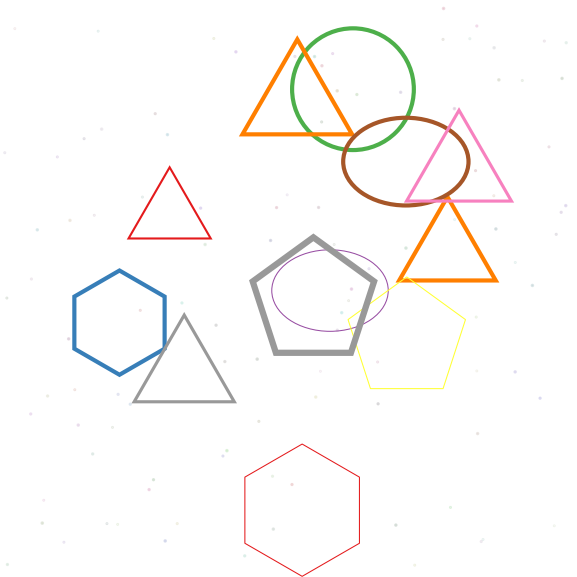[{"shape": "triangle", "thickness": 1, "radius": 0.41, "center": [0.294, 0.627]}, {"shape": "hexagon", "thickness": 0.5, "radius": 0.57, "center": [0.523, 0.116]}, {"shape": "hexagon", "thickness": 2, "radius": 0.45, "center": [0.207, 0.44]}, {"shape": "circle", "thickness": 2, "radius": 0.53, "center": [0.611, 0.845]}, {"shape": "oval", "thickness": 0.5, "radius": 0.5, "center": [0.571, 0.496]}, {"shape": "triangle", "thickness": 2, "radius": 0.48, "center": [0.775, 0.562]}, {"shape": "triangle", "thickness": 2, "radius": 0.55, "center": [0.515, 0.821]}, {"shape": "pentagon", "thickness": 0.5, "radius": 0.53, "center": [0.704, 0.413]}, {"shape": "oval", "thickness": 2, "radius": 0.54, "center": [0.703, 0.719]}, {"shape": "triangle", "thickness": 1.5, "radius": 0.52, "center": [0.795, 0.703]}, {"shape": "pentagon", "thickness": 3, "radius": 0.55, "center": [0.543, 0.478]}, {"shape": "triangle", "thickness": 1.5, "radius": 0.5, "center": [0.319, 0.353]}]